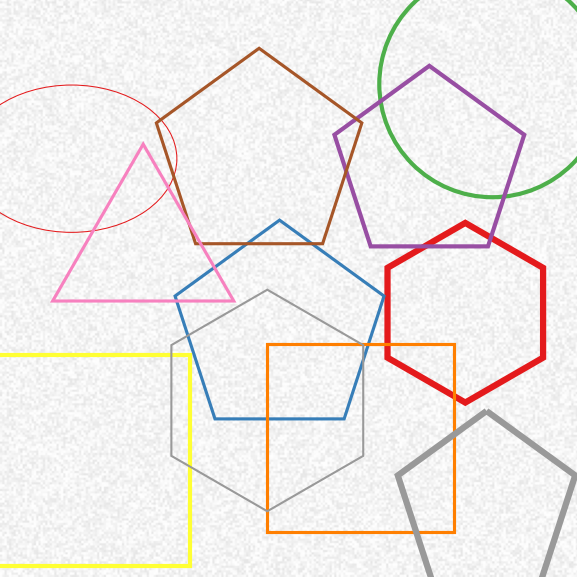[{"shape": "hexagon", "thickness": 3, "radius": 0.78, "center": [0.806, 0.458]}, {"shape": "oval", "thickness": 0.5, "radius": 0.91, "center": [0.124, 0.724]}, {"shape": "pentagon", "thickness": 1.5, "radius": 0.95, "center": [0.484, 0.428]}, {"shape": "circle", "thickness": 2, "radius": 0.98, "center": [0.853, 0.853]}, {"shape": "pentagon", "thickness": 2, "radius": 0.86, "center": [0.743, 0.712]}, {"shape": "square", "thickness": 1.5, "radius": 0.81, "center": [0.624, 0.241]}, {"shape": "square", "thickness": 2, "radius": 0.91, "center": [0.147, 0.202]}, {"shape": "pentagon", "thickness": 1.5, "radius": 0.94, "center": [0.449, 0.728]}, {"shape": "triangle", "thickness": 1.5, "radius": 0.91, "center": [0.248, 0.568]}, {"shape": "hexagon", "thickness": 1, "radius": 0.96, "center": [0.463, 0.306]}, {"shape": "pentagon", "thickness": 3, "radius": 0.81, "center": [0.842, 0.126]}]